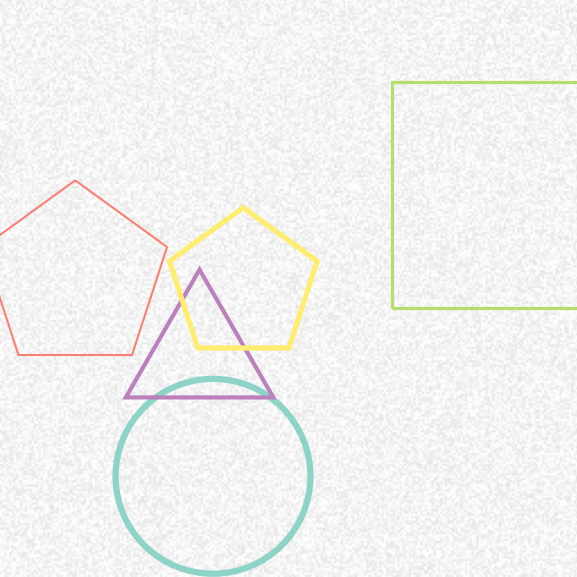[{"shape": "circle", "thickness": 3, "radius": 0.84, "center": [0.369, 0.174]}, {"shape": "pentagon", "thickness": 1, "radius": 0.84, "center": [0.13, 0.52]}, {"shape": "square", "thickness": 1.5, "radius": 0.98, "center": [0.874, 0.661]}, {"shape": "triangle", "thickness": 2, "radius": 0.74, "center": [0.346, 0.385]}, {"shape": "pentagon", "thickness": 2.5, "radius": 0.67, "center": [0.421, 0.505]}]